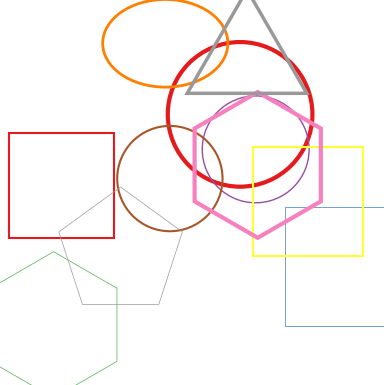[{"shape": "circle", "thickness": 3, "radius": 0.94, "center": [0.624, 0.703]}, {"shape": "square", "thickness": 1.5, "radius": 0.68, "center": [0.16, 0.519]}, {"shape": "square", "thickness": 0.5, "radius": 0.77, "center": [0.895, 0.307]}, {"shape": "hexagon", "thickness": 0.5, "radius": 0.95, "center": [0.139, 0.156]}, {"shape": "circle", "thickness": 1, "radius": 0.69, "center": [0.664, 0.612]}, {"shape": "oval", "thickness": 2, "radius": 0.81, "center": [0.429, 0.888]}, {"shape": "square", "thickness": 1.5, "radius": 0.71, "center": [0.799, 0.477]}, {"shape": "circle", "thickness": 1.5, "radius": 0.68, "center": [0.441, 0.536]}, {"shape": "hexagon", "thickness": 3, "radius": 0.95, "center": [0.669, 0.572]}, {"shape": "pentagon", "thickness": 0.5, "radius": 0.84, "center": [0.313, 0.346]}, {"shape": "triangle", "thickness": 2.5, "radius": 0.9, "center": [0.642, 0.847]}]